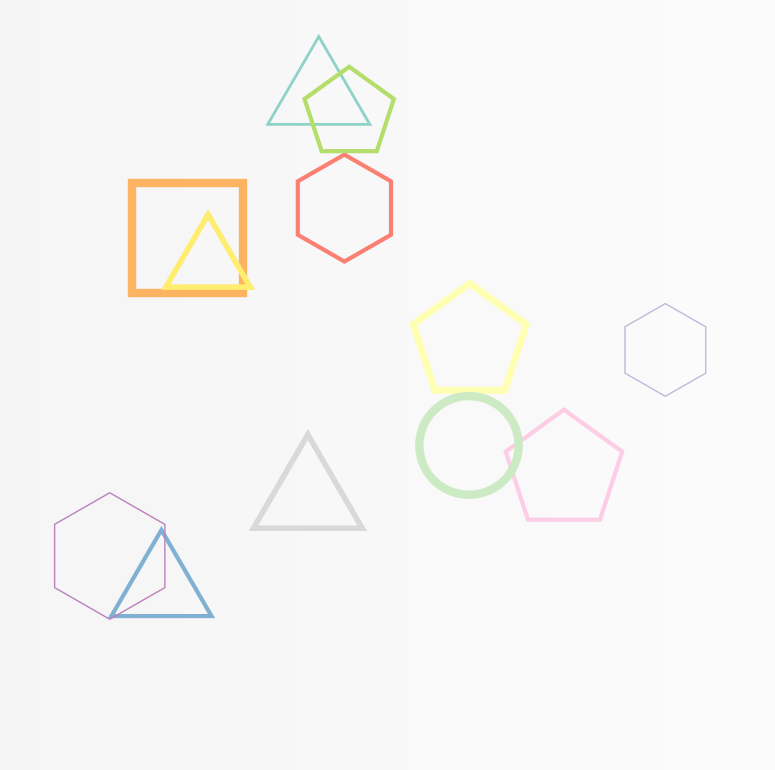[{"shape": "triangle", "thickness": 1, "radius": 0.38, "center": [0.411, 0.876]}, {"shape": "pentagon", "thickness": 2.5, "radius": 0.38, "center": [0.606, 0.555]}, {"shape": "hexagon", "thickness": 0.5, "radius": 0.3, "center": [0.859, 0.546]}, {"shape": "hexagon", "thickness": 1.5, "radius": 0.35, "center": [0.444, 0.73]}, {"shape": "triangle", "thickness": 1.5, "radius": 0.37, "center": [0.208, 0.237]}, {"shape": "square", "thickness": 3, "radius": 0.36, "center": [0.242, 0.691]}, {"shape": "pentagon", "thickness": 1.5, "radius": 0.3, "center": [0.451, 0.853]}, {"shape": "pentagon", "thickness": 1.5, "radius": 0.4, "center": [0.728, 0.389]}, {"shape": "triangle", "thickness": 2, "radius": 0.41, "center": [0.397, 0.355]}, {"shape": "hexagon", "thickness": 0.5, "radius": 0.41, "center": [0.142, 0.278]}, {"shape": "circle", "thickness": 3, "radius": 0.32, "center": [0.605, 0.422]}, {"shape": "triangle", "thickness": 2, "radius": 0.31, "center": [0.268, 0.659]}]